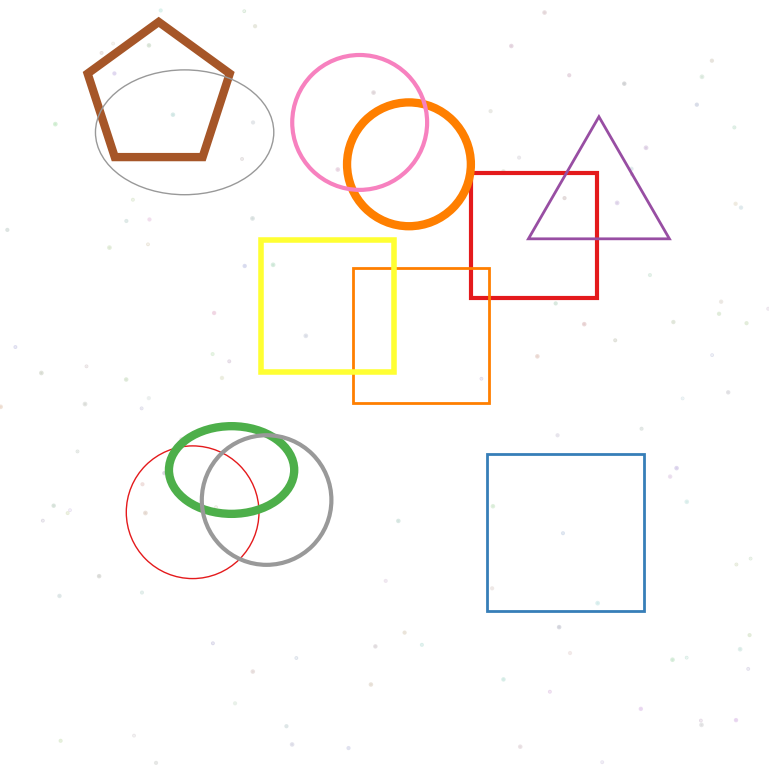[{"shape": "square", "thickness": 1.5, "radius": 0.41, "center": [0.693, 0.695]}, {"shape": "circle", "thickness": 0.5, "radius": 0.43, "center": [0.25, 0.335]}, {"shape": "square", "thickness": 1, "radius": 0.51, "center": [0.734, 0.308]}, {"shape": "oval", "thickness": 3, "radius": 0.41, "center": [0.301, 0.39]}, {"shape": "triangle", "thickness": 1, "radius": 0.53, "center": [0.778, 0.743]}, {"shape": "circle", "thickness": 3, "radius": 0.4, "center": [0.531, 0.787]}, {"shape": "square", "thickness": 1, "radius": 0.44, "center": [0.547, 0.564]}, {"shape": "square", "thickness": 2, "radius": 0.43, "center": [0.425, 0.603]}, {"shape": "pentagon", "thickness": 3, "radius": 0.49, "center": [0.206, 0.874]}, {"shape": "circle", "thickness": 1.5, "radius": 0.44, "center": [0.467, 0.841]}, {"shape": "oval", "thickness": 0.5, "radius": 0.58, "center": [0.24, 0.828]}, {"shape": "circle", "thickness": 1.5, "radius": 0.42, "center": [0.346, 0.351]}]